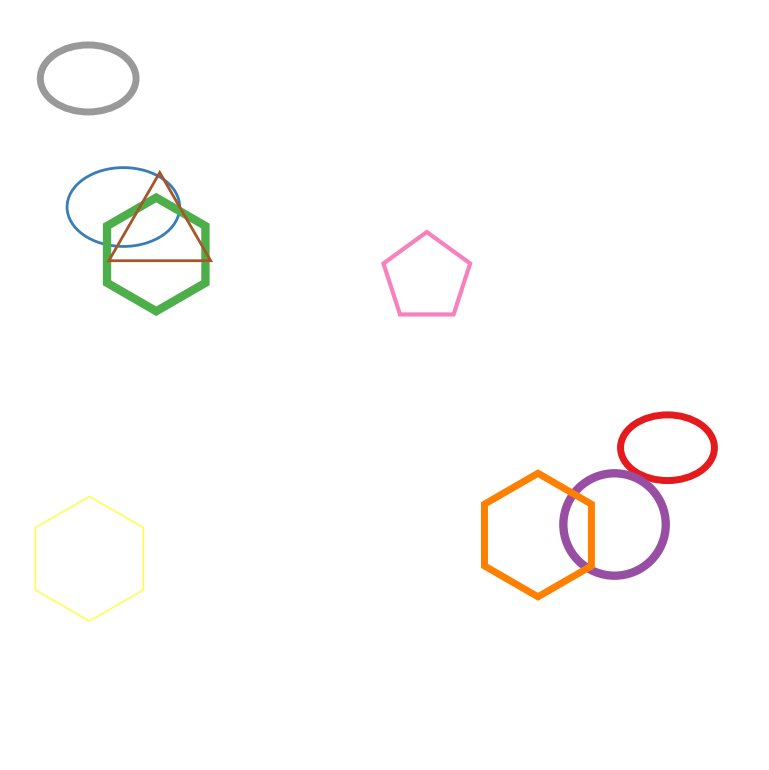[{"shape": "oval", "thickness": 2.5, "radius": 0.3, "center": [0.867, 0.419]}, {"shape": "oval", "thickness": 1, "radius": 0.37, "center": [0.16, 0.731]}, {"shape": "hexagon", "thickness": 3, "radius": 0.37, "center": [0.203, 0.67]}, {"shape": "circle", "thickness": 3, "radius": 0.33, "center": [0.798, 0.319]}, {"shape": "hexagon", "thickness": 2.5, "radius": 0.4, "center": [0.699, 0.305]}, {"shape": "hexagon", "thickness": 0.5, "radius": 0.4, "center": [0.116, 0.274]}, {"shape": "triangle", "thickness": 1, "radius": 0.38, "center": [0.207, 0.7]}, {"shape": "pentagon", "thickness": 1.5, "radius": 0.3, "center": [0.554, 0.64]}, {"shape": "oval", "thickness": 2.5, "radius": 0.31, "center": [0.115, 0.898]}]